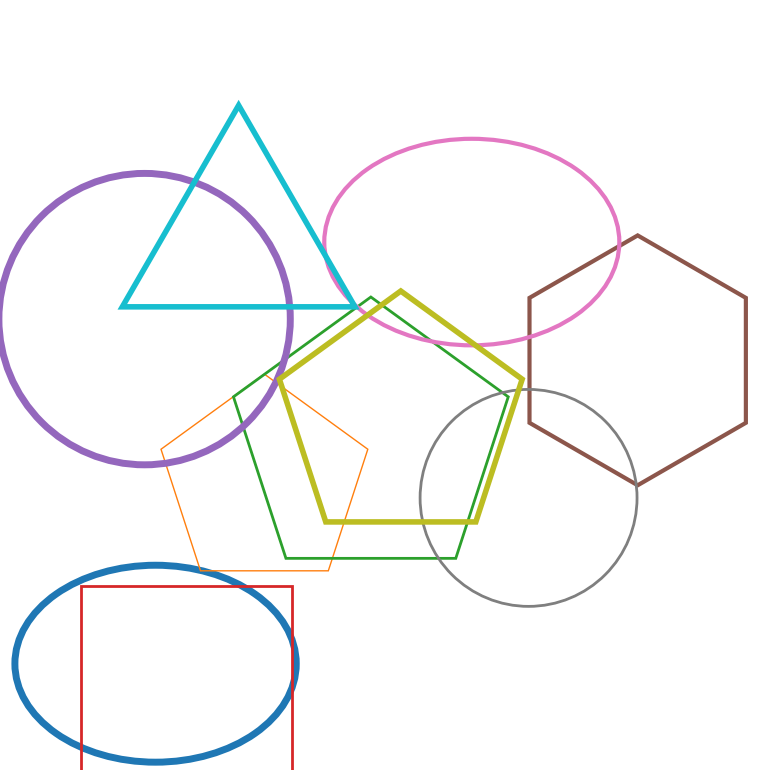[{"shape": "oval", "thickness": 2.5, "radius": 0.91, "center": [0.202, 0.138]}, {"shape": "pentagon", "thickness": 0.5, "radius": 0.71, "center": [0.343, 0.373]}, {"shape": "pentagon", "thickness": 1, "radius": 0.94, "center": [0.482, 0.427]}, {"shape": "square", "thickness": 1, "radius": 0.68, "center": [0.242, 0.103]}, {"shape": "circle", "thickness": 2.5, "radius": 0.95, "center": [0.188, 0.586]}, {"shape": "hexagon", "thickness": 1.5, "radius": 0.81, "center": [0.828, 0.532]}, {"shape": "oval", "thickness": 1.5, "radius": 0.96, "center": [0.613, 0.686]}, {"shape": "circle", "thickness": 1, "radius": 0.7, "center": [0.686, 0.353]}, {"shape": "pentagon", "thickness": 2, "radius": 0.83, "center": [0.521, 0.456]}, {"shape": "triangle", "thickness": 2, "radius": 0.87, "center": [0.31, 0.689]}]